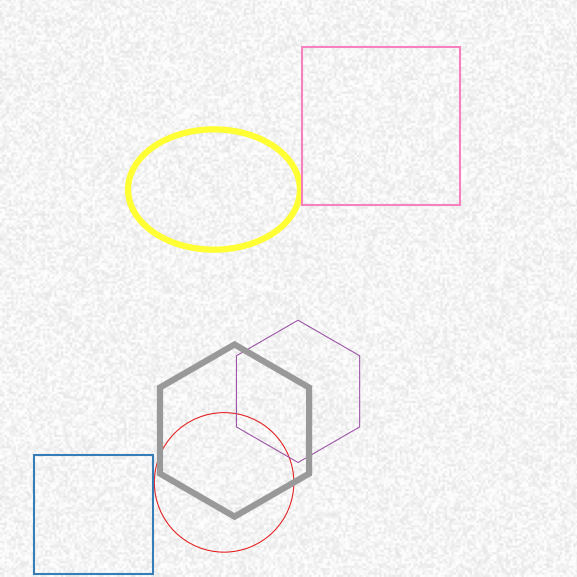[{"shape": "circle", "thickness": 0.5, "radius": 0.6, "center": [0.388, 0.164]}, {"shape": "square", "thickness": 1, "radius": 0.51, "center": [0.161, 0.108]}, {"shape": "hexagon", "thickness": 0.5, "radius": 0.62, "center": [0.516, 0.321]}, {"shape": "oval", "thickness": 3, "radius": 0.74, "center": [0.371, 0.671]}, {"shape": "square", "thickness": 1, "radius": 0.68, "center": [0.659, 0.78]}, {"shape": "hexagon", "thickness": 3, "radius": 0.75, "center": [0.406, 0.254]}]